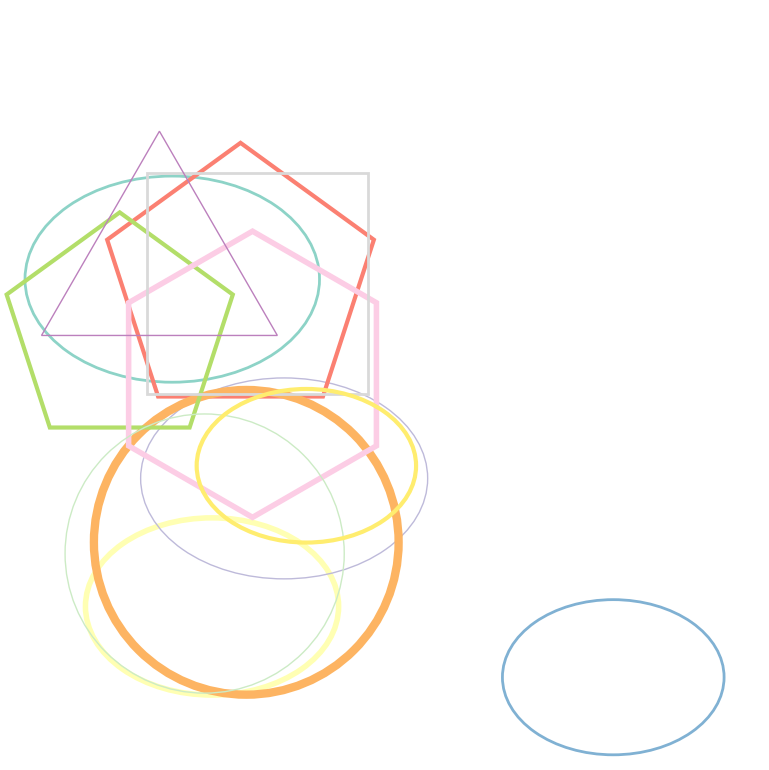[{"shape": "oval", "thickness": 1, "radius": 0.96, "center": [0.224, 0.637]}, {"shape": "oval", "thickness": 2, "radius": 0.82, "center": [0.275, 0.212]}, {"shape": "oval", "thickness": 0.5, "radius": 0.93, "center": [0.369, 0.379]}, {"shape": "pentagon", "thickness": 1.5, "radius": 0.91, "center": [0.312, 0.632]}, {"shape": "oval", "thickness": 1, "radius": 0.72, "center": [0.796, 0.12]}, {"shape": "circle", "thickness": 3, "radius": 0.99, "center": [0.32, 0.296]}, {"shape": "pentagon", "thickness": 1.5, "radius": 0.77, "center": [0.155, 0.57]}, {"shape": "hexagon", "thickness": 2, "radius": 0.93, "center": [0.328, 0.514]}, {"shape": "square", "thickness": 1, "radius": 0.72, "center": [0.335, 0.631]}, {"shape": "triangle", "thickness": 0.5, "radius": 0.88, "center": [0.207, 0.653]}, {"shape": "circle", "thickness": 0.5, "radius": 0.91, "center": [0.266, 0.281]}, {"shape": "oval", "thickness": 1.5, "radius": 0.71, "center": [0.398, 0.395]}]